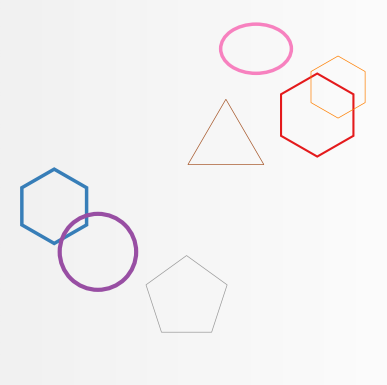[{"shape": "hexagon", "thickness": 1.5, "radius": 0.54, "center": [0.819, 0.701]}, {"shape": "hexagon", "thickness": 2.5, "radius": 0.48, "center": [0.14, 0.464]}, {"shape": "circle", "thickness": 3, "radius": 0.49, "center": [0.253, 0.346]}, {"shape": "hexagon", "thickness": 0.5, "radius": 0.4, "center": [0.872, 0.774]}, {"shape": "triangle", "thickness": 0.5, "radius": 0.57, "center": [0.583, 0.629]}, {"shape": "oval", "thickness": 2.5, "radius": 0.46, "center": [0.661, 0.873]}, {"shape": "pentagon", "thickness": 0.5, "radius": 0.55, "center": [0.481, 0.226]}]